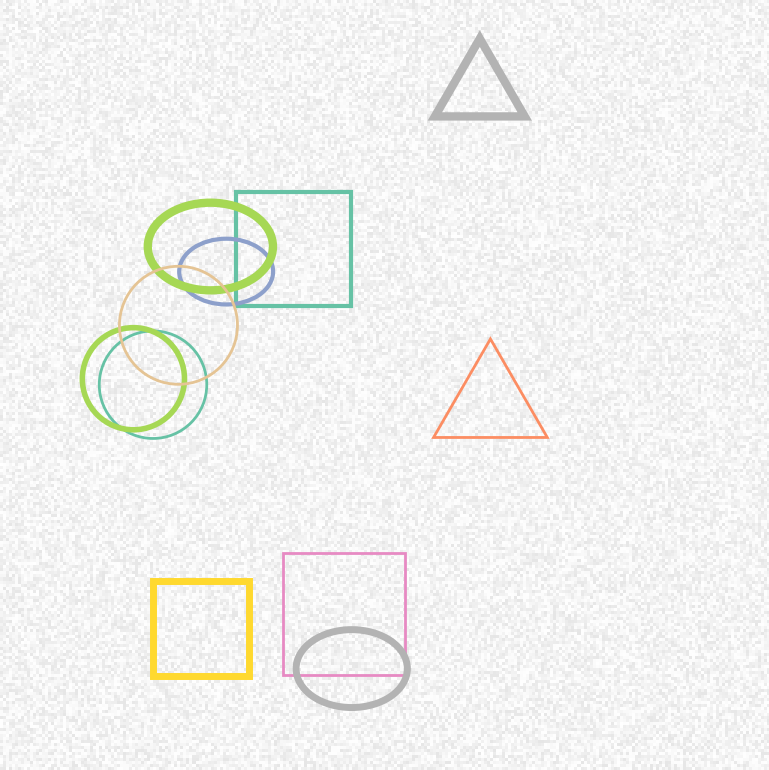[{"shape": "square", "thickness": 1.5, "radius": 0.37, "center": [0.381, 0.677]}, {"shape": "circle", "thickness": 1, "radius": 0.35, "center": [0.199, 0.5]}, {"shape": "triangle", "thickness": 1, "radius": 0.43, "center": [0.637, 0.474]}, {"shape": "oval", "thickness": 1.5, "radius": 0.3, "center": [0.294, 0.647]}, {"shape": "square", "thickness": 1, "radius": 0.39, "center": [0.447, 0.202]}, {"shape": "circle", "thickness": 2, "radius": 0.33, "center": [0.173, 0.508]}, {"shape": "oval", "thickness": 3, "radius": 0.41, "center": [0.273, 0.68]}, {"shape": "square", "thickness": 2.5, "radius": 0.31, "center": [0.261, 0.184]}, {"shape": "circle", "thickness": 1, "radius": 0.38, "center": [0.232, 0.578]}, {"shape": "triangle", "thickness": 3, "radius": 0.34, "center": [0.623, 0.882]}, {"shape": "oval", "thickness": 2.5, "radius": 0.36, "center": [0.457, 0.132]}]